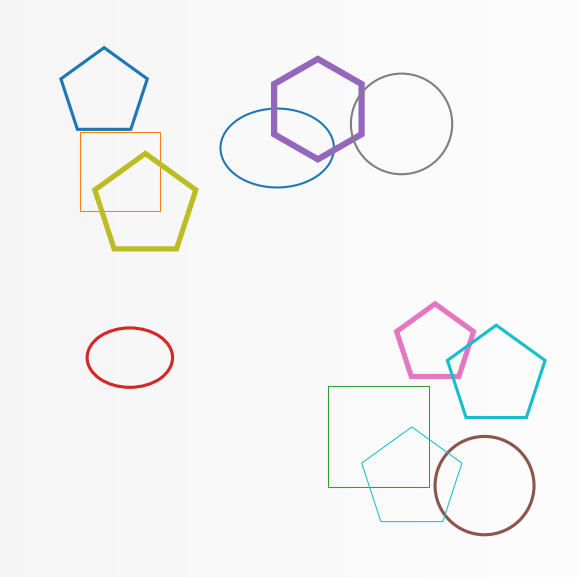[{"shape": "pentagon", "thickness": 1.5, "radius": 0.39, "center": [0.179, 0.838]}, {"shape": "oval", "thickness": 1, "radius": 0.49, "center": [0.477, 0.743]}, {"shape": "square", "thickness": 0.5, "radius": 0.34, "center": [0.206, 0.702]}, {"shape": "square", "thickness": 0.5, "radius": 0.43, "center": [0.65, 0.243]}, {"shape": "oval", "thickness": 1.5, "radius": 0.37, "center": [0.223, 0.38]}, {"shape": "hexagon", "thickness": 3, "radius": 0.43, "center": [0.547, 0.81]}, {"shape": "circle", "thickness": 1.5, "radius": 0.43, "center": [0.834, 0.158]}, {"shape": "pentagon", "thickness": 2.5, "radius": 0.35, "center": [0.749, 0.403]}, {"shape": "circle", "thickness": 1, "radius": 0.44, "center": [0.691, 0.785]}, {"shape": "pentagon", "thickness": 2.5, "radius": 0.46, "center": [0.25, 0.642]}, {"shape": "pentagon", "thickness": 0.5, "radius": 0.45, "center": [0.708, 0.169]}, {"shape": "pentagon", "thickness": 1.5, "radius": 0.44, "center": [0.854, 0.348]}]